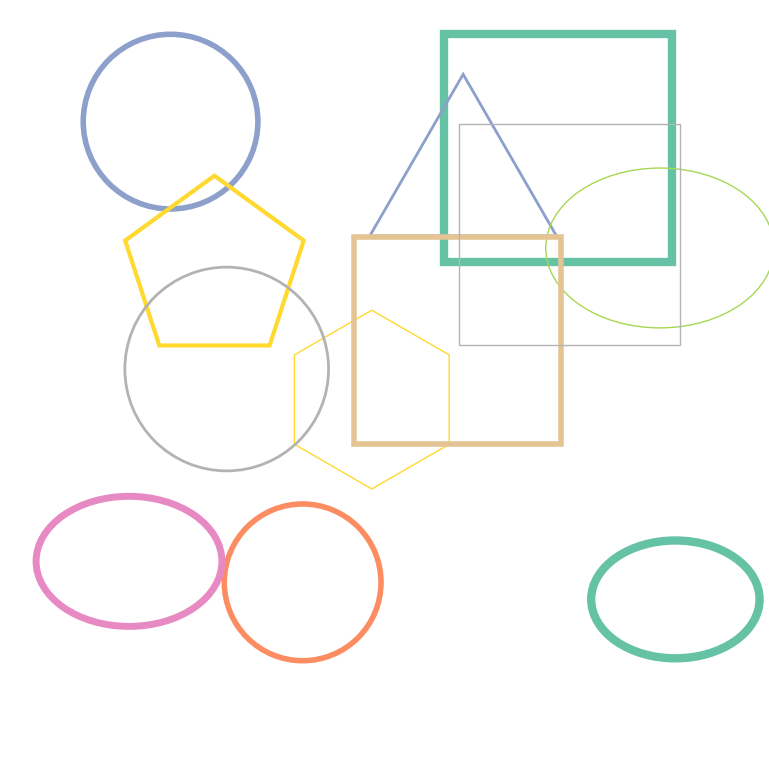[{"shape": "square", "thickness": 3, "radius": 0.74, "center": [0.724, 0.808]}, {"shape": "oval", "thickness": 3, "radius": 0.55, "center": [0.877, 0.222]}, {"shape": "circle", "thickness": 2, "radius": 0.51, "center": [0.393, 0.244]}, {"shape": "circle", "thickness": 2, "radius": 0.57, "center": [0.222, 0.842]}, {"shape": "triangle", "thickness": 1, "radius": 0.7, "center": [0.601, 0.764]}, {"shape": "oval", "thickness": 2.5, "radius": 0.6, "center": [0.168, 0.271]}, {"shape": "oval", "thickness": 0.5, "radius": 0.74, "center": [0.857, 0.678]}, {"shape": "hexagon", "thickness": 0.5, "radius": 0.58, "center": [0.483, 0.481]}, {"shape": "pentagon", "thickness": 1.5, "radius": 0.61, "center": [0.278, 0.65]}, {"shape": "square", "thickness": 2, "radius": 0.67, "center": [0.594, 0.558]}, {"shape": "square", "thickness": 0.5, "radius": 0.72, "center": [0.74, 0.696]}, {"shape": "circle", "thickness": 1, "radius": 0.66, "center": [0.294, 0.521]}]